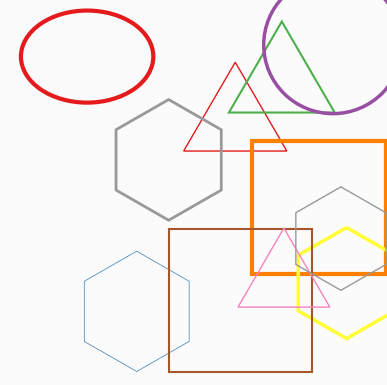[{"shape": "triangle", "thickness": 1, "radius": 0.77, "center": [0.607, 0.685]}, {"shape": "oval", "thickness": 3, "radius": 0.85, "center": [0.225, 0.853]}, {"shape": "hexagon", "thickness": 0.5, "radius": 0.78, "center": [0.353, 0.191]}, {"shape": "triangle", "thickness": 1.5, "radius": 0.79, "center": [0.727, 0.786]}, {"shape": "circle", "thickness": 2.5, "radius": 0.89, "center": [0.859, 0.884]}, {"shape": "square", "thickness": 3, "radius": 0.86, "center": [0.823, 0.462]}, {"shape": "hexagon", "thickness": 2.5, "radius": 0.72, "center": [0.894, 0.265]}, {"shape": "square", "thickness": 1.5, "radius": 0.92, "center": [0.621, 0.219]}, {"shape": "triangle", "thickness": 1, "radius": 0.68, "center": [0.733, 0.271]}, {"shape": "hexagon", "thickness": 2, "radius": 0.78, "center": [0.435, 0.585]}, {"shape": "hexagon", "thickness": 1, "radius": 0.67, "center": [0.88, 0.38]}]